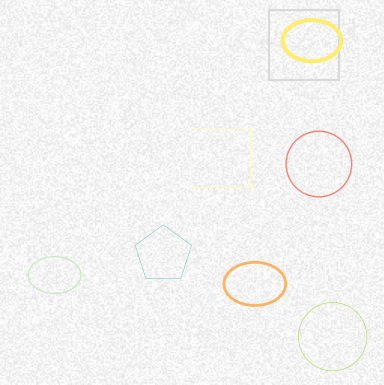[{"shape": "pentagon", "thickness": 0.5, "radius": 0.39, "center": [0.424, 0.339]}, {"shape": "square", "thickness": 0.5, "radius": 0.38, "center": [0.573, 0.591]}, {"shape": "circle", "thickness": 1, "radius": 0.43, "center": [0.828, 0.574]}, {"shape": "oval", "thickness": 2, "radius": 0.4, "center": [0.662, 0.263]}, {"shape": "circle", "thickness": 0.5, "radius": 0.44, "center": [0.864, 0.126]}, {"shape": "square", "thickness": 1.5, "radius": 0.45, "center": [0.79, 0.884]}, {"shape": "oval", "thickness": 1, "radius": 0.34, "center": [0.142, 0.286]}, {"shape": "oval", "thickness": 3, "radius": 0.38, "center": [0.81, 0.894]}]